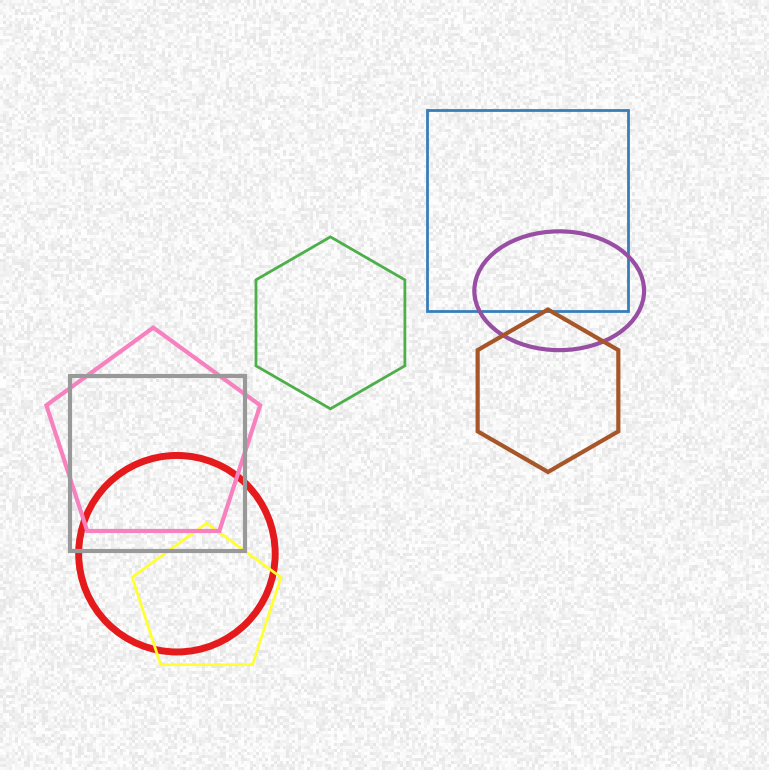[{"shape": "circle", "thickness": 2.5, "radius": 0.64, "center": [0.23, 0.281]}, {"shape": "square", "thickness": 1, "radius": 0.65, "center": [0.686, 0.726]}, {"shape": "hexagon", "thickness": 1, "radius": 0.56, "center": [0.429, 0.581]}, {"shape": "oval", "thickness": 1.5, "radius": 0.55, "center": [0.726, 0.622]}, {"shape": "pentagon", "thickness": 1, "radius": 0.51, "center": [0.268, 0.219]}, {"shape": "hexagon", "thickness": 1.5, "radius": 0.53, "center": [0.712, 0.493]}, {"shape": "pentagon", "thickness": 1.5, "radius": 0.73, "center": [0.199, 0.429]}, {"shape": "square", "thickness": 1.5, "radius": 0.57, "center": [0.204, 0.398]}]